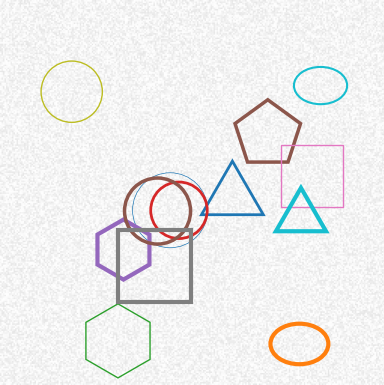[{"shape": "triangle", "thickness": 2, "radius": 0.46, "center": [0.604, 0.489]}, {"shape": "circle", "thickness": 0.5, "radius": 0.49, "center": [0.442, 0.454]}, {"shape": "oval", "thickness": 3, "radius": 0.38, "center": [0.778, 0.107]}, {"shape": "hexagon", "thickness": 1, "radius": 0.48, "center": [0.306, 0.115]}, {"shape": "circle", "thickness": 2, "radius": 0.37, "center": [0.465, 0.454]}, {"shape": "hexagon", "thickness": 3, "radius": 0.39, "center": [0.321, 0.352]}, {"shape": "pentagon", "thickness": 2.5, "radius": 0.45, "center": [0.696, 0.651]}, {"shape": "circle", "thickness": 2.5, "radius": 0.43, "center": [0.409, 0.452]}, {"shape": "square", "thickness": 1, "radius": 0.4, "center": [0.811, 0.543]}, {"shape": "square", "thickness": 3, "radius": 0.47, "center": [0.401, 0.309]}, {"shape": "circle", "thickness": 1, "radius": 0.4, "center": [0.186, 0.762]}, {"shape": "oval", "thickness": 1.5, "radius": 0.35, "center": [0.833, 0.778]}, {"shape": "triangle", "thickness": 3, "radius": 0.38, "center": [0.782, 0.437]}]